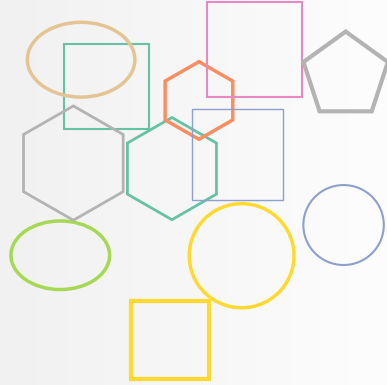[{"shape": "square", "thickness": 1.5, "radius": 0.55, "center": [0.275, 0.776]}, {"shape": "hexagon", "thickness": 2, "radius": 0.66, "center": [0.444, 0.562]}, {"shape": "hexagon", "thickness": 2.5, "radius": 0.5, "center": [0.513, 0.739]}, {"shape": "square", "thickness": 1, "radius": 0.59, "center": [0.613, 0.599]}, {"shape": "circle", "thickness": 1.5, "radius": 0.52, "center": [0.887, 0.416]}, {"shape": "square", "thickness": 1.5, "radius": 0.61, "center": [0.657, 0.872]}, {"shape": "oval", "thickness": 2.5, "radius": 0.64, "center": [0.156, 0.337]}, {"shape": "square", "thickness": 3, "radius": 0.5, "center": [0.439, 0.117]}, {"shape": "circle", "thickness": 2.5, "radius": 0.68, "center": [0.623, 0.336]}, {"shape": "oval", "thickness": 2.5, "radius": 0.69, "center": [0.209, 0.845]}, {"shape": "pentagon", "thickness": 3, "radius": 0.57, "center": [0.892, 0.804]}, {"shape": "hexagon", "thickness": 2, "radius": 0.74, "center": [0.189, 0.576]}]